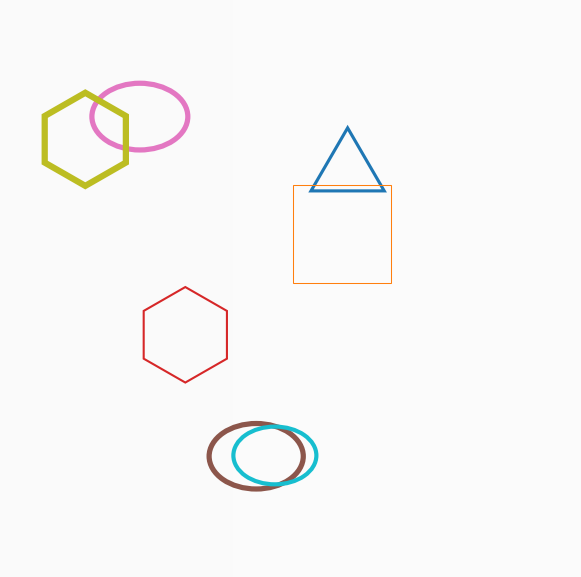[{"shape": "triangle", "thickness": 1.5, "radius": 0.36, "center": [0.598, 0.705]}, {"shape": "square", "thickness": 0.5, "radius": 0.42, "center": [0.588, 0.593]}, {"shape": "hexagon", "thickness": 1, "radius": 0.41, "center": [0.319, 0.419]}, {"shape": "oval", "thickness": 2.5, "radius": 0.41, "center": [0.441, 0.209]}, {"shape": "oval", "thickness": 2.5, "radius": 0.41, "center": [0.241, 0.797]}, {"shape": "hexagon", "thickness": 3, "radius": 0.4, "center": [0.147, 0.758]}, {"shape": "oval", "thickness": 2, "radius": 0.36, "center": [0.473, 0.21]}]